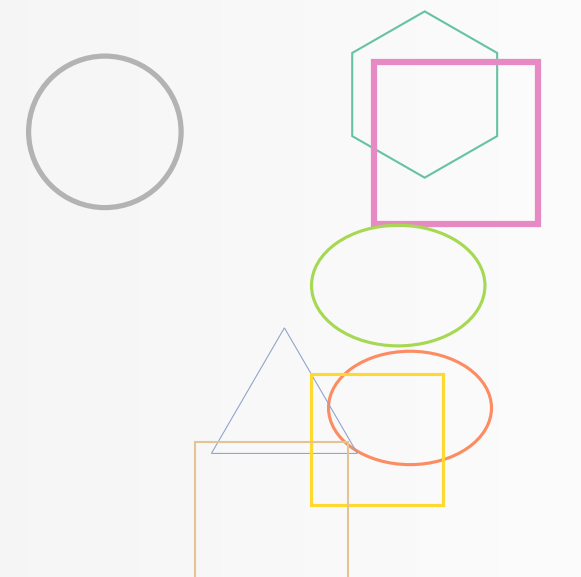[{"shape": "hexagon", "thickness": 1, "radius": 0.72, "center": [0.731, 0.835]}, {"shape": "oval", "thickness": 1.5, "radius": 0.7, "center": [0.705, 0.293]}, {"shape": "triangle", "thickness": 0.5, "radius": 0.72, "center": [0.489, 0.286]}, {"shape": "square", "thickness": 3, "radius": 0.7, "center": [0.784, 0.752]}, {"shape": "oval", "thickness": 1.5, "radius": 0.75, "center": [0.685, 0.505]}, {"shape": "square", "thickness": 1.5, "radius": 0.57, "center": [0.649, 0.238]}, {"shape": "square", "thickness": 1, "radius": 0.66, "center": [0.467, 0.103]}, {"shape": "circle", "thickness": 2.5, "radius": 0.66, "center": [0.18, 0.771]}]